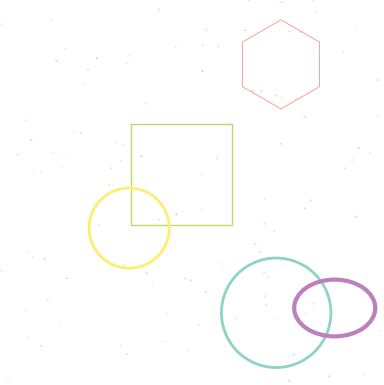[{"shape": "circle", "thickness": 2, "radius": 0.71, "center": [0.717, 0.188]}, {"shape": "hexagon", "thickness": 0.5, "radius": 0.58, "center": [0.73, 0.833]}, {"shape": "square", "thickness": 1, "radius": 0.66, "center": [0.471, 0.546]}, {"shape": "oval", "thickness": 3, "radius": 0.53, "center": [0.869, 0.2]}, {"shape": "circle", "thickness": 2, "radius": 0.52, "center": [0.336, 0.408]}]